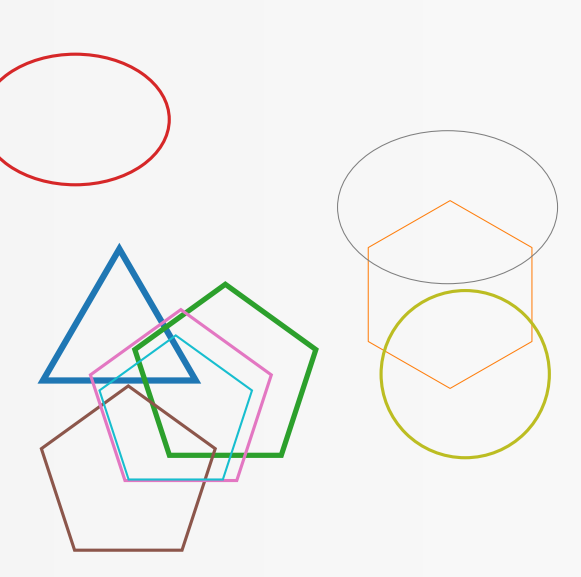[{"shape": "triangle", "thickness": 3, "radius": 0.76, "center": [0.205, 0.416]}, {"shape": "hexagon", "thickness": 0.5, "radius": 0.81, "center": [0.774, 0.489]}, {"shape": "pentagon", "thickness": 2.5, "radius": 0.82, "center": [0.388, 0.343]}, {"shape": "oval", "thickness": 1.5, "radius": 0.81, "center": [0.13, 0.792]}, {"shape": "pentagon", "thickness": 1.5, "radius": 0.79, "center": [0.221, 0.174]}, {"shape": "pentagon", "thickness": 1.5, "radius": 0.82, "center": [0.311, 0.299]}, {"shape": "oval", "thickness": 0.5, "radius": 0.95, "center": [0.77, 0.64]}, {"shape": "circle", "thickness": 1.5, "radius": 0.72, "center": [0.8, 0.351]}, {"shape": "pentagon", "thickness": 1, "radius": 0.69, "center": [0.302, 0.28]}]